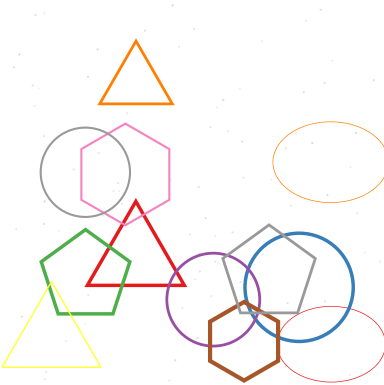[{"shape": "oval", "thickness": 0.5, "radius": 0.7, "center": [0.861, 0.106]}, {"shape": "triangle", "thickness": 2.5, "radius": 0.73, "center": [0.353, 0.331]}, {"shape": "circle", "thickness": 2.5, "radius": 0.7, "center": [0.777, 0.254]}, {"shape": "pentagon", "thickness": 2.5, "radius": 0.6, "center": [0.222, 0.283]}, {"shape": "circle", "thickness": 2, "radius": 0.6, "center": [0.554, 0.222]}, {"shape": "oval", "thickness": 0.5, "radius": 0.75, "center": [0.859, 0.579]}, {"shape": "triangle", "thickness": 2, "radius": 0.54, "center": [0.353, 0.785]}, {"shape": "triangle", "thickness": 1, "radius": 0.74, "center": [0.134, 0.12]}, {"shape": "hexagon", "thickness": 3, "radius": 0.51, "center": [0.634, 0.114]}, {"shape": "hexagon", "thickness": 1.5, "radius": 0.66, "center": [0.326, 0.547]}, {"shape": "circle", "thickness": 1.5, "radius": 0.58, "center": [0.222, 0.553]}, {"shape": "pentagon", "thickness": 2, "radius": 0.63, "center": [0.699, 0.29]}]